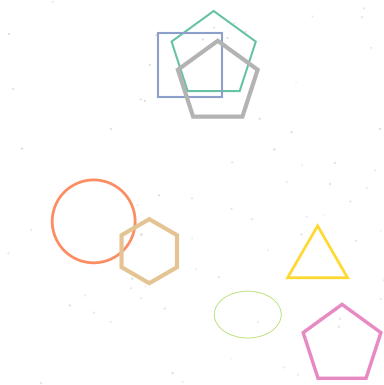[{"shape": "pentagon", "thickness": 1.5, "radius": 0.57, "center": [0.555, 0.856]}, {"shape": "circle", "thickness": 2, "radius": 0.54, "center": [0.243, 0.425]}, {"shape": "square", "thickness": 1.5, "radius": 0.42, "center": [0.493, 0.83]}, {"shape": "pentagon", "thickness": 2.5, "radius": 0.53, "center": [0.888, 0.103]}, {"shape": "oval", "thickness": 0.5, "radius": 0.43, "center": [0.643, 0.183]}, {"shape": "triangle", "thickness": 2, "radius": 0.45, "center": [0.825, 0.324]}, {"shape": "hexagon", "thickness": 3, "radius": 0.42, "center": [0.388, 0.348]}, {"shape": "pentagon", "thickness": 3, "radius": 0.54, "center": [0.566, 0.785]}]